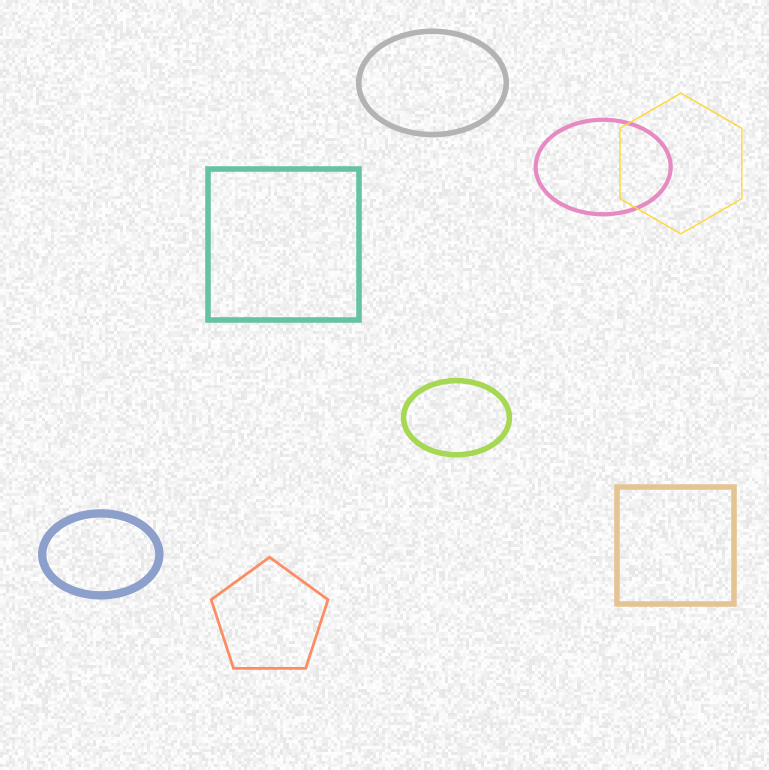[{"shape": "square", "thickness": 2, "radius": 0.49, "center": [0.368, 0.683]}, {"shape": "pentagon", "thickness": 1, "radius": 0.4, "center": [0.35, 0.197]}, {"shape": "oval", "thickness": 3, "radius": 0.38, "center": [0.131, 0.28]}, {"shape": "oval", "thickness": 1.5, "radius": 0.44, "center": [0.783, 0.783]}, {"shape": "oval", "thickness": 2, "radius": 0.34, "center": [0.593, 0.458]}, {"shape": "hexagon", "thickness": 0.5, "radius": 0.46, "center": [0.884, 0.788]}, {"shape": "square", "thickness": 2, "radius": 0.38, "center": [0.877, 0.292]}, {"shape": "oval", "thickness": 2, "radius": 0.48, "center": [0.562, 0.892]}]